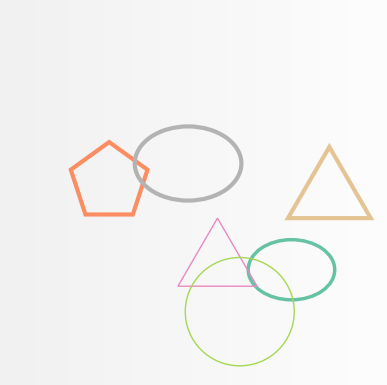[{"shape": "oval", "thickness": 2.5, "radius": 0.56, "center": [0.752, 0.299]}, {"shape": "pentagon", "thickness": 3, "radius": 0.52, "center": [0.282, 0.527]}, {"shape": "triangle", "thickness": 1, "radius": 0.59, "center": [0.561, 0.315]}, {"shape": "circle", "thickness": 1, "radius": 0.7, "center": [0.619, 0.19]}, {"shape": "triangle", "thickness": 3, "radius": 0.62, "center": [0.85, 0.495]}, {"shape": "oval", "thickness": 3, "radius": 0.69, "center": [0.485, 0.575]}]